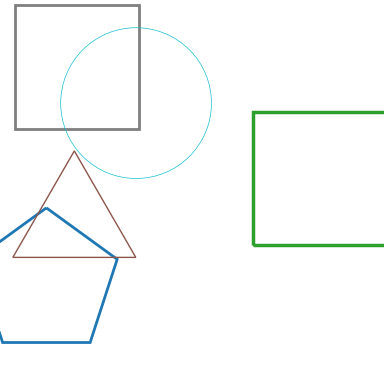[{"shape": "pentagon", "thickness": 2, "radius": 0.97, "center": [0.12, 0.267]}, {"shape": "square", "thickness": 2.5, "radius": 0.86, "center": [0.829, 0.535]}, {"shape": "triangle", "thickness": 1, "radius": 0.92, "center": [0.193, 0.424]}, {"shape": "square", "thickness": 2, "radius": 0.8, "center": [0.2, 0.826]}, {"shape": "circle", "thickness": 0.5, "radius": 0.98, "center": [0.353, 0.732]}]